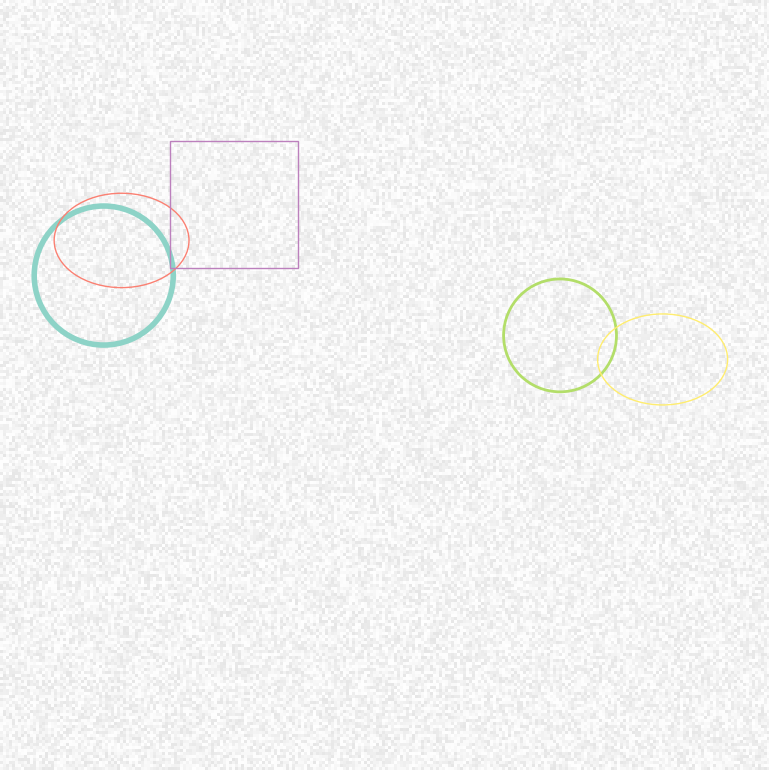[{"shape": "circle", "thickness": 2, "radius": 0.45, "center": [0.135, 0.642]}, {"shape": "oval", "thickness": 0.5, "radius": 0.44, "center": [0.158, 0.688]}, {"shape": "circle", "thickness": 1, "radius": 0.37, "center": [0.727, 0.564]}, {"shape": "square", "thickness": 0.5, "radius": 0.41, "center": [0.304, 0.734]}, {"shape": "oval", "thickness": 0.5, "radius": 0.42, "center": [0.861, 0.533]}]